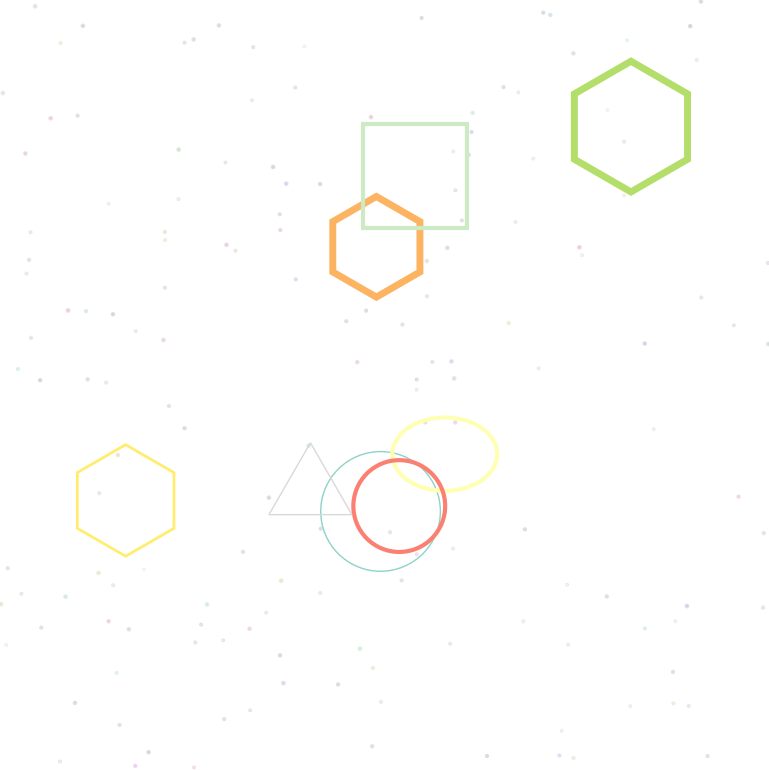[{"shape": "circle", "thickness": 0.5, "radius": 0.39, "center": [0.494, 0.336]}, {"shape": "oval", "thickness": 1.5, "radius": 0.34, "center": [0.578, 0.41]}, {"shape": "circle", "thickness": 1.5, "radius": 0.3, "center": [0.519, 0.343]}, {"shape": "hexagon", "thickness": 2.5, "radius": 0.33, "center": [0.489, 0.679]}, {"shape": "hexagon", "thickness": 2.5, "radius": 0.42, "center": [0.819, 0.836]}, {"shape": "triangle", "thickness": 0.5, "radius": 0.31, "center": [0.403, 0.363]}, {"shape": "square", "thickness": 1.5, "radius": 0.34, "center": [0.539, 0.772]}, {"shape": "hexagon", "thickness": 1, "radius": 0.36, "center": [0.163, 0.35]}]